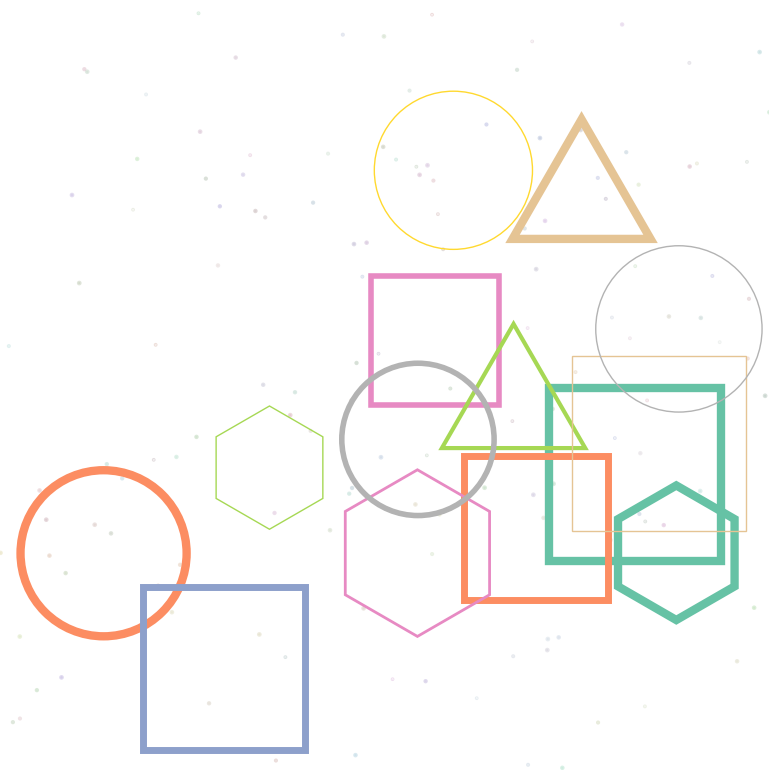[{"shape": "hexagon", "thickness": 3, "radius": 0.44, "center": [0.878, 0.282]}, {"shape": "square", "thickness": 3, "radius": 0.56, "center": [0.825, 0.383]}, {"shape": "circle", "thickness": 3, "radius": 0.54, "center": [0.135, 0.281]}, {"shape": "square", "thickness": 2.5, "radius": 0.47, "center": [0.696, 0.314]}, {"shape": "square", "thickness": 2.5, "radius": 0.53, "center": [0.291, 0.132]}, {"shape": "hexagon", "thickness": 1, "radius": 0.54, "center": [0.542, 0.282]}, {"shape": "square", "thickness": 2, "radius": 0.42, "center": [0.565, 0.558]}, {"shape": "hexagon", "thickness": 0.5, "radius": 0.4, "center": [0.35, 0.393]}, {"shape": "triangle", "thickness": 1.5, "radius": 0.54, "center": [0.667, 0.472]}, {"shape": "circle", "thickness": 0.5, "radius": 0.51, "center": [0.589, 0.779]}, {"shape": "square", "thickness": 0.5, "radius": 0.57, "center": [0.856, 0.424]}, {"shape": "triangle", "thickness": 3, "radius": 0.52, "center": [0.755, 0.741]}, {"shape": "circle", "thickness": 2, "radius": 0.49, "center": [0.543, 0.429]}, {"shape": "circle", "thickness": 0.5, "radius": 0.54, "center": [0.882, 0.573]}]